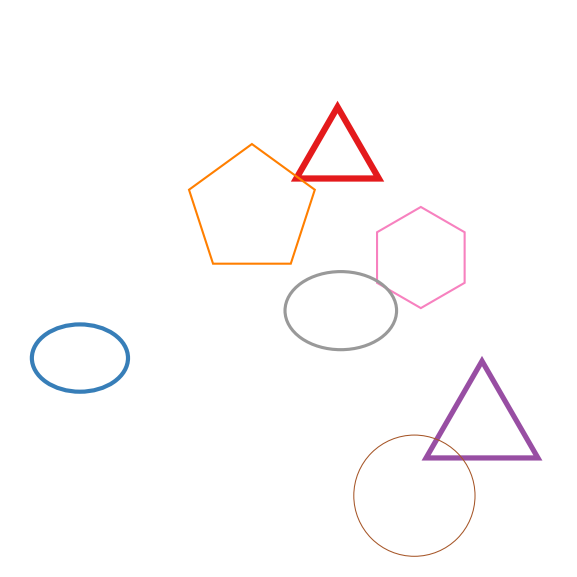[{"shape": "triangle", "thickness": 3, "radius": 0.41, "center": [0.584, 0.731]}, {"shape": "oval", "thickness": 2, "radius": 0.42, "center": [0.138, 0.379]}, {"shape": "triangle", "thickness": 2.5, "radius": 0.56, "center": [0.835, 0.262]}, {"shape": "pentagon", "thickness": 1, "radius": 0.57, "center": [0.436, 0.635]}, {"shape": "circle", "thickness": 0.5, "radius": 0.52, "center": [0.718, 0.141]}, {"shape": "hexagon", "thickness": 1, "radius": 0.44, "center": [0.729, 0.553]}, {"shape": "oval", "thickness": 1.5, "radius": 0.48, "center": [0.59, 0.461]}]